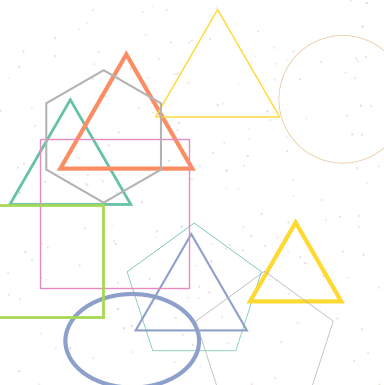[{"shape": "pentagon", "thickness": 0.5, "radius": 0.92, "center": [0.505, 0.237]}, {"shape": "triangle", "thickness": 2, "radius": 0.91, "center": [0.183, 0.56]}, {"shape": "triangle", "thickness": 3, "radius": 0.99, "center": [0.328, 0.661]}, {"shape": "triangle", "thickness": 1.5, "radius": 0.83, "center": [0.497, 0.225]}, {"shape": "oval", "thickness": 3, "radius": 0.87, "center": [0.343, 0.115]}, {"shape": "square", "thickness": 1, "radius": 0.96, "center": [0.297, 0.446]}, {"shape": "square", "thickness": 2, "radius": 0.73, "center": [0.123, 0.323]}, {"shape": "triangle", "thickness": 1, "radius": 0.93, "center": [0.565, 0.789]}, {"shape": "triangle", "thickness": 3, "radius": 0.68, "center": [0.768, 0.286]}, {"shape": "circle", "thickness": 0.5, "radius": 0.83, "center": [0.89, 0.742]}, {"shape": "hexagon", "thickness": 1.5, "radius": 0.86, "center": [0.269, 0.646]}, {"shape": "pentagon", "thickness": 0.5, "radius": 0.94, "center": [0.687, 0.108]}]